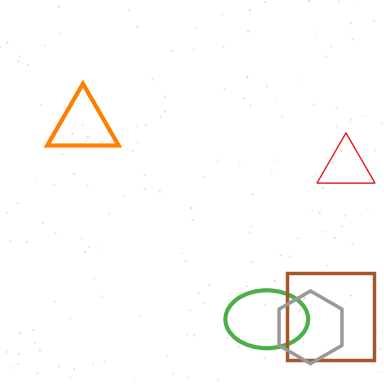[{"shape": "triangle", "thickness": 1, "radius": 0.44, "center": [0.899, 0.568]}, {"shape": "oval", "thickness": 3, "radius": 0.54, "center": [0.693, 0.171]}, {"shape": "triangle", "thickness": 3, "radius": 0.54, "center": [0.215, 0.676]}, {"shape": "square", "thickness": 2.5, "radius": 0.57, "center": [0.857, 0.178]}, {"shape": "hexagon", "thickness": 2.5, "radius": 0.47, "center": [0.806, 0.15]}]